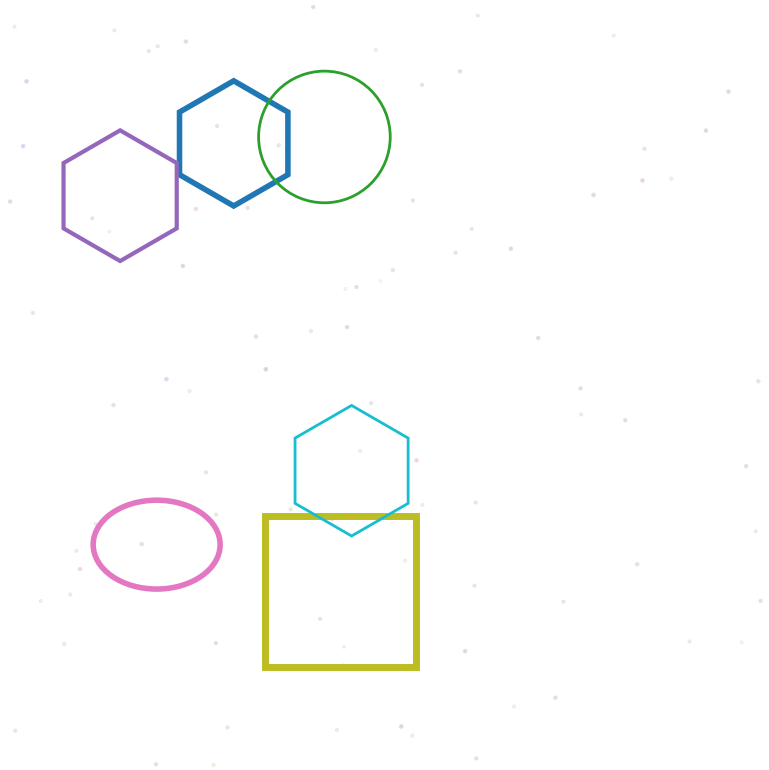[{"shape": "hexagon", "thickness": 2, "radius": 0.41, "center": [0.304, 0.814]}, {"shape": "circle", "thickness": 1, "radius": 0.43, "center": [0.421, 0.822]}, {"shape": "hexagon", "thickness": 1.5, "radius": 0.42, "center": [0.156, 0.746]}, {"shape": "oval", "thickness": 2, "radius": 0.41, "center": [0.203, 0.293]}, {"shape": "square", "thickness": 2.5, "radius": 0.49, "center": [0.442, 0.232]}, {"shape": "hexagon", "thickness": 1, "radius": 0.42, "center": [0.457, 0.389]}]